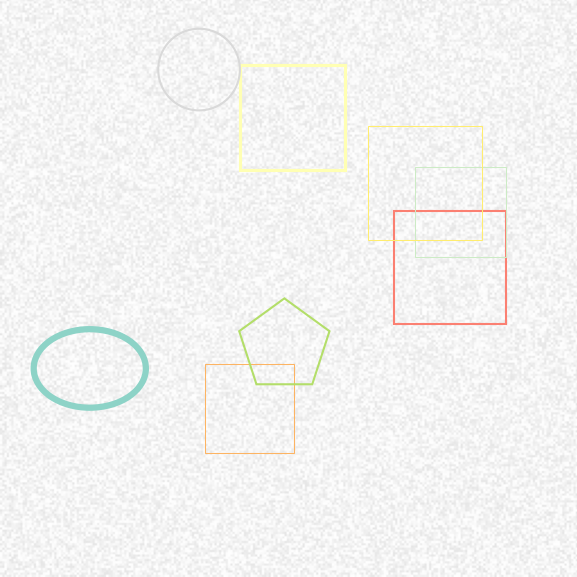[{"shape": "oval", "thickness": 3, "radius": 0.49, "center": [0.155, 0.361]}, {"shape": "square", "thickness": 1.5, "radius": 0.45, "center": [0.506, 0.796]}, {"shape": "square", "thickness": 1, "radius": 0.49, "center": [0.78, 0.536]}, {"shape": "square", "thickness": 0.5, "radius": 0.38, "center": [0.432, 0.292]}, {"shape": "pentagon", "thickness": 1, "radius": 0.41, "center": [0.492, 0.4]}, {"shape": "circle", "thickness": 1, "radius": 0.35, "center": [0.345, 0.879]}, {"shape": "square", "thickness": 0.5, "radius": 0.39, "center": [0.797, 0.632]}, {"shape": "square", "thickness": 0.5, "radius": 0.49, "center": [0.736, 0.681]}]